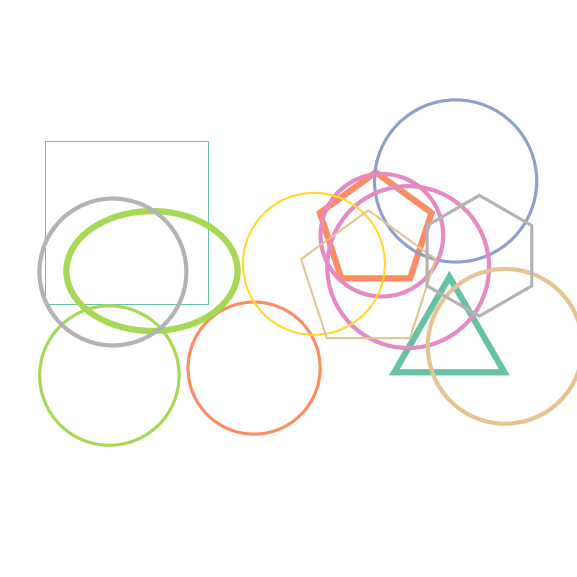[{"shape": "triangle", "thickness": 3, "radius": 0.55, "center": [0.778, 0.41]}, {"shape": "square", "thickness": 0.5, "radius": 0.71, "center": [0.219, 0.614]}, {"shape": "pentagon", "thickness": 3, "radius": 0.51, "center": [0.651, 0.599]}, {"shape": "circle", "thickness": 1.5, "radius": 0.57, "center": [0.44, 0.362]}, {"shape": "circle", "thickness": 1.5, "radius": 0.7, "center": [0.789, 0.686]}, {"shape": "circle", "thickness": 2, "radius": 0.7, "center": [0.707, 0.537]}, {"shape": "circle", "thickness": 2, "radius": 0.53, "center": [0.661, 0.592]}, {"shape": "circle", "thickness": 1.5, "radius": 0.6, "center": [0.189, 0.349]}, {"shape": "oval", "thickness": 3, "radius": 0.74, "center": [0.263, 0.53]}, {"shape": "circle", "thickness": 1, "radius": 0.61, "center": [0.544, 0.542]}, {"shape": "pentagon", "thickness": 1, "radius": 0.61, "center": [0.638, 0.513]}, {"shape": "circle", "thickness": 2, "radius": 0.67, "center": [0.875, 0.399]}, {"shape": "hexagon", "thickness": 1.5, "radius": 0.52, "center": [0.83, 0.556]}, {"shape": "circle", "thickness": 2, "radius": 0.64, "center": [0.195, 0.528]}]